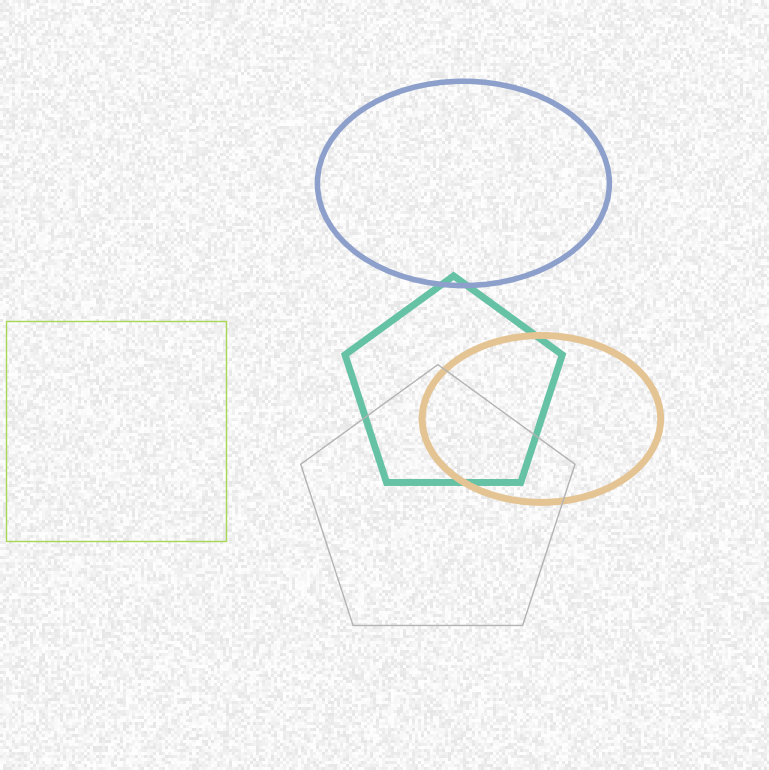[{"shape": "pentagon", "thickness": 2.5, "radius": 0.74, "center": [0.589, 0.493]}, {"shape": "oval", "thickness": 2, "radius": 0.95, "center": [0.602, 0.762]}, {"shape": "square", "thickness": 0.5, "radius": 0.71, "center": [0.151, 0.44]}, {"shape": "oval", "thickness": 2.5, "radius": 0.77, "center": [0.703, 0.456]}, {"shape": "pentagon", "thickness": 0.5, "radius": 0.94, "center": [0.569, 0.339]}]